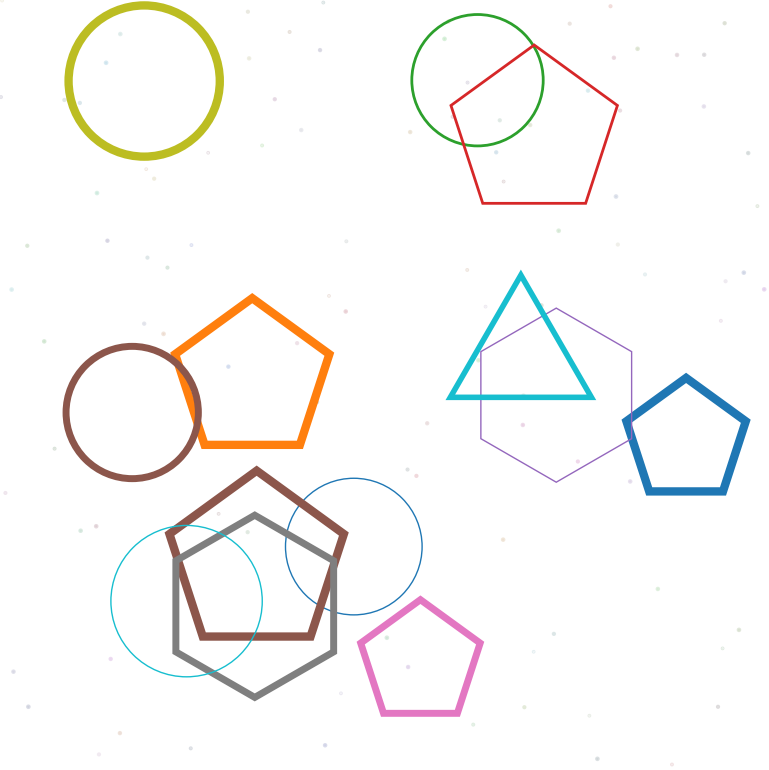[{"shape": "pentagon", "thickness": 3, "radius": 0.41, "center": [0.891, 0.428]}, {"shape": "circle", "thickness": 0.5, "radius": 0.44, "center": [0.459, 0.29]}, {"shape": "pentagon", "thickness": 3, "radius": 0.53, "center": [0.328, 0.507]}, {"shape": "circle", "thickness": 1, "radius": 0.43, "center": [0.62, 0.896]}, {"shape": "pentagon", "thickness": 1, "radius": 0.57, "center": [0.694, 0.828]}, {"shape": "hexagon", "thickness": 0.5, "radius": 0.57, "center": [0.722, 0.487]}, {"shape": "circle", "thickness": 2.5, "radius": 0.43, "center": [0.172, 0.464]}, {"shape": "pentagon", "thickness": 3, "radius": 0.6, "center": [0.333, 0.27]}, {"shape": "pentagon", "thickness": 2.5, "radius": 0.41, "center": [0.546, 0.14]}, {"shape": "hexagon", "thickness": 2.5, "radius": 0.59, "center": [0.331, 0.213]}, {"shape": "circle", "thickness": 3, "radius": 0.49, "center": [0.187, 0.895]}, {"shape": "triangle", "thickness": 2, "radius": 0.53, "center": [0.676, 0.537]}, {"shape": "circle", "thickness": 0.5, "radius": 0.49, "center": [0.242, 0.219]}]